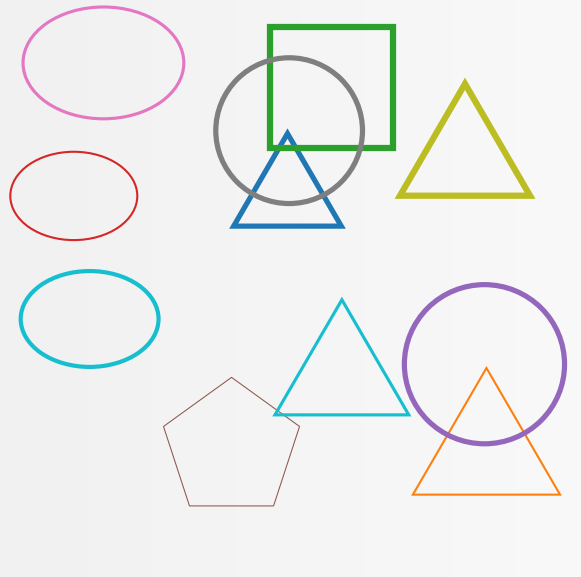[{"shape": "triangle", "thickness": 2.5, "radius": 0.53, "center": [0.495, 0.661]}, {"shape": "triangle", "thickness": 1, "radius": 0.73, "center": [0.837, 0.216]}, {"shape": "square", "thickness": 3, "radius": 0.53, "center": [0.571, 0.847]}, {"shape": "oval", "thickness": 1, "radius": 0.55, "center": [0.127, 0.66]}, {"shape": "circle", "thickness": 2.5, "radius": 0.69, "center": [0.833, 0.368]}, {"shape": "pentagon", "thickness": 0.5, "radius": 0.62, "center": [0.398, 0.223]}, {"shape": "oval", "thickness": 1.5, "radius": 0.69, "center": [0.178, 0.89]}, {"shape": "circle", "thickness": 2.5, "radius": 0.63, "center": [0.497, 0.773]}, {"shape": "triangle", "thickness": 3, "radius": 0.65, "center": [0.8, 0.725]}, {"shape": "triangle", "thickness": 1.5, "radius": 0.66, "center": [0.588, 0.347]}, {"shape": "oval", "thickness": 2, "radius": 0.59, "center": [0.154, 0.447]}]